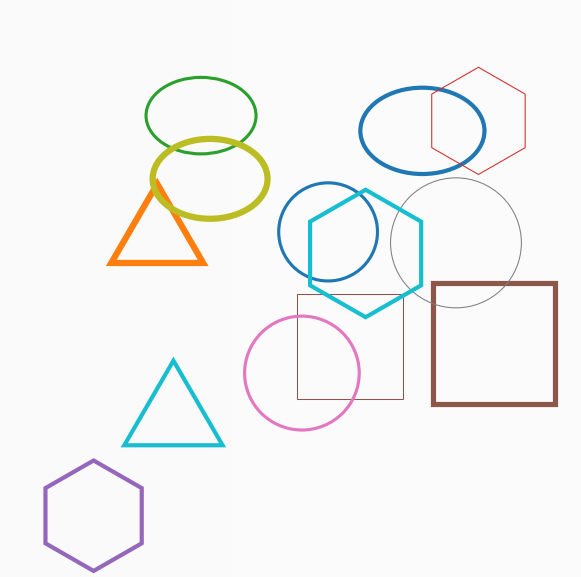[{"shape": "circle", "thickness": 1.5, "radius": 0.42, "center": [0.564, 0.598]}, {"shape": "oval", "thickness": 2, "radius": 0.53, "center": [0.727, 0.773]}, {"shape": "triangle", "thickness": 3, "radius": 0.46, "center": [0.27, 0.589]}, {"shape": "oval", "thickness": 1.5, "radius": 0.47, "center": [0.346, 0.799]}, {"shape": "hexagon", "thickness": 0.5, "radius": 0.46, "center": [0.823, 0.79]}, {"shape": "hexagon", "thickness": 2, "radius": 0.48, "center": [0.161, 0.106]}, {"shape": "square", "thickness": 2.5, "radius": 0.53, "center": [0.85, 0.404]}, {"shape": "square", "thickness": 0.5, "radius": 0.46, "center": [0.602, 0.399]}, {"shape": "circle", "thickness": 1.5, "radius": 0.49, "center": [0.519, 0.353]}, {"shape": "circle", "thickness": 0.5, "radius": 0.56, "center": [0.784, 0.579]}, {"shape": "oval", "thickness": 3, "radius": 0.49, "center": [0.361, 0.689]}, {"shape": "triangle", "thickness": 2, "radius": 0.49, "center": [0.298, 0.277]}, {"shape": "hexagon", "thickness": 2, "radius": 0.55, "center": [0.629, 0.56]}]